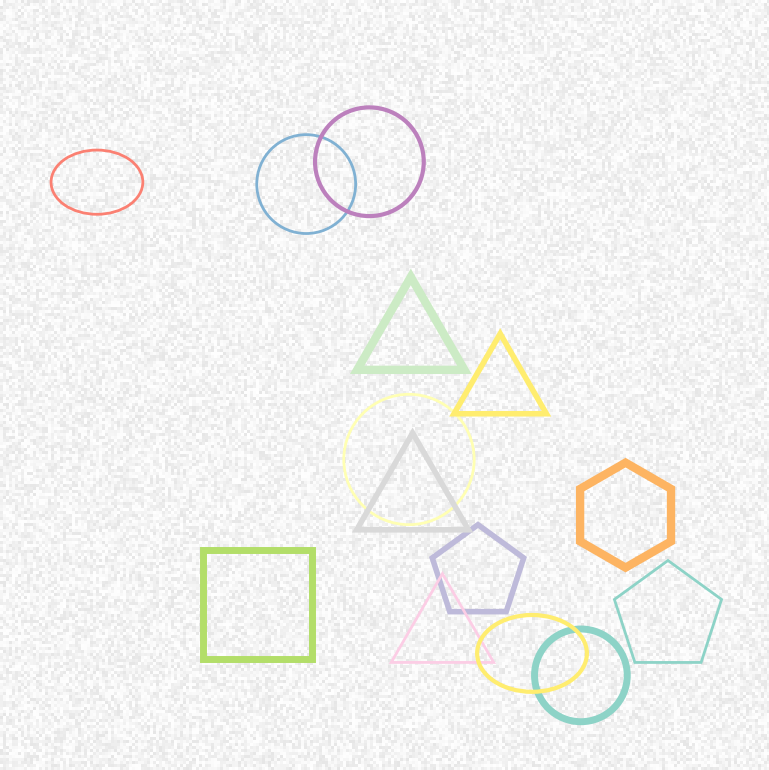[{"shape": "circle", "thickness": 2.5, "radius": 0.3, "center": [0.754, 0.123]}, {"shape": "pentagon", "thickness": 1, "radius": 0.37, "center": [0.868, 0.199]}, {"shape": "circle", "thickness": 1, "radius": 0.42, "center": [0.531, 0.403]}, {"shape": "pentagon", "thickness": 2, "radius": 0.31, "center": [0.621, 0.256]}, {"shape": "oval", "thickness": 1, "radius": 0.3, "center": [0.126, 0.763]}, {"shape": "circle", "thickness": 1, "radius": 0.32, "center": [0.398, 0.761]}, {"shape": "hexagon", "thickness": 3, "radius": 0.34, "center": [0.812, 0.331]}, {"shape": "square", "thickness": 2.5, "radius": 0.35, "center": [0.334, 0.214]}, {"shape": "triangle", "thickness": 1, "radius": 0.38, "center": [0.575, 0.178]}, {"shape": "triangle", "thickness": 2, "radius": 0.42, "center": [0.536, 0.354]}, {"shape": "circle", "thickness": 1.5, "radius": 0.35, "center": [0.48, 0.79]}, {"shape": "triangle", "thickness": 3, "radius": 0.4, "center": [0.534, 0.56]}, {"shape": "oval", "thickness": 1.5, "radius": 0.36, "center": [0.691, 0.151]}, {"shape": "triangle", "thickness": 2, "radius": 0.35, "center": [0.65, 0.497]}]